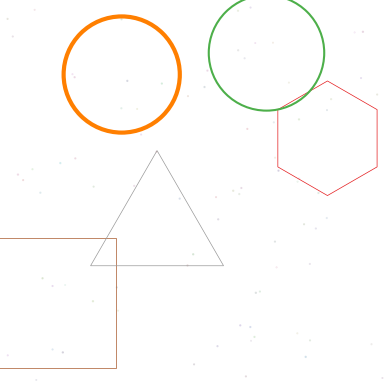[{"shape": "hexagon", "thickness": 0.5, "radius": 0.74, "center": [0.851, 0.641]}, {"shape": "circle", "thickness": 1.5, "radius": 0.75, "center": [0.692, 0.863]}, {"shape": "circle", "thickness": 3, "radius": 0.75, "center": [0.316, 0.806]}, {"shape": "square", "thickness": 0.5, "radius": 0.84, "center": [0.132, 0.213]}, {"shape": "triangle", "thickness": 0.5, "radius": 1.0, "center": [0.408, 0.409]}]